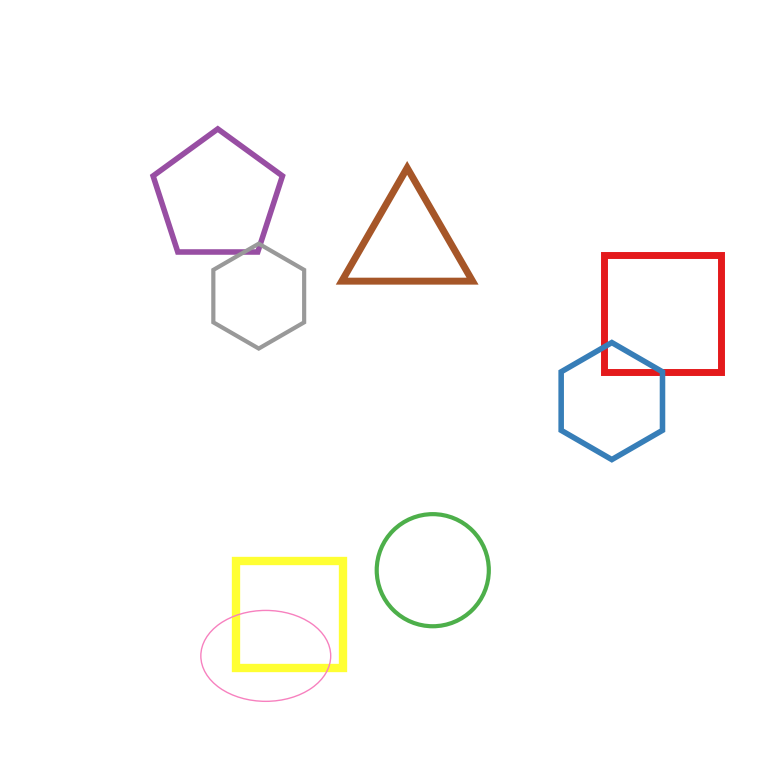[{"shape": "square", "thickness": 2.5, "radius": 0.38, "center": [0.86, 0.593]}, {"shape": "hexagon", "thickness": 2, "radius": 0.38, "center": [0.795, 0.479]}, {"shape": "circle", "thickness": 1.5, "radius": 0.36, "center": [0.562, 0.259]}, {"shape": "pentagon", "thickness": 2, "radius": 0.44, "center": [0.283, 0.744]}, {"shape": "square", "thickness": 3, "radius": 0.35, "center": [0.376, 0.201]}, {"shape": "triangle", "thickness": 2.5, "radius": 0.49, "center": [0.529, 0.684]}, {"shape": "oval", "thickness": 0.5, "radius": 0.42, "center": [0.345, 0.148]}, {"shape": "hexagon", "thickness": 1.5, "radius": 0.34, "center": [0.336, 0.615]}]